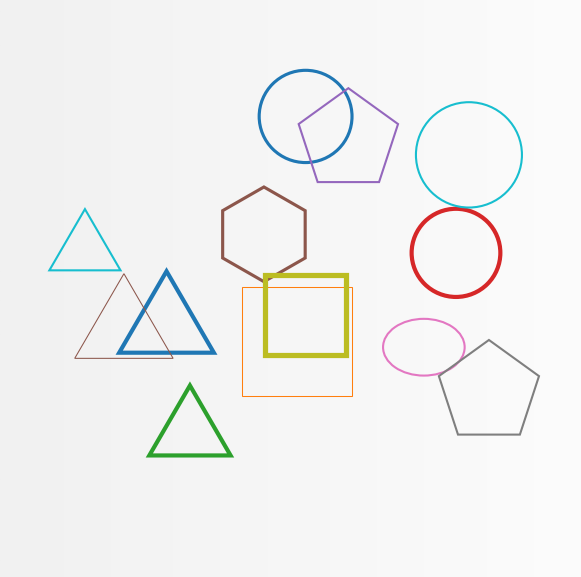[{"shape": "triangle", "thickness": 2, "radius": 0.47, "center": [0.286, 0.435]}, {"shape": "circle", "thickness": 1.5, "radius": 0.4, "center": [0.526, 0.798]}, {"shape": "square", "thickness": 0.5, "radius": 0.47, "center": [0.511, 0.407]}, {"shape": "triangle", "thickness": 2, "radius": 0.4, "center": [0.327, 0.251]}, {"shape": "circle", "thickness": 2, "radius": 0.38, "center": [0.784, 0.561]}, {"shape": "pentagon", "thickness": 1, "radius": 0.45, "center": [0.599, 0.757]}, {"shape": "hexagon", "thickness": 1.5, "radius": 0.41, "center": [0.454, 0.593]}, {"shape": "triangle", "thickness": 0.5, "radius": 0.49, "center": [0.213, 0.427]}, {"shape": "oval", "thickness": 1, "radius": 0.35, "center": [0.729, 0.398]}, {"shape": "pentagon", "thickness": 1, "radius": 0.45, "center": [0.841, 0.32]}, {"shape": "square", "thickness": 2.5, "radius": 0.35, "center": [0.526, 0.454]}, {"shape": "circle", "thickness": 1, "radius": 0.46, "center": [0.807, 0.731]}, {"shape": "triangle", "thickness": 1, "radius": 0.35, "center": [0.146, 0.566]}]